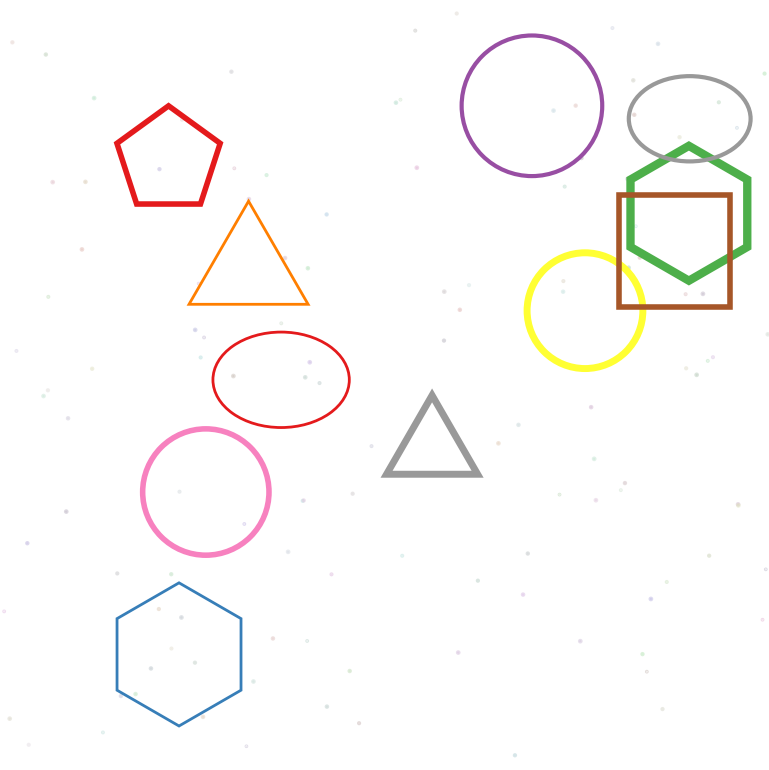[{"shape": "pentagon", "thickness": 2, "radius": 0.35, "center": [0.219, 0.792]}, {"shape": "oval", "thickness": 1, "radius": 0.44, "center": [0.365, 0.507]}, {"shape": "hexagon", "thickness": 1, "radius": 0.46, "center": [0.233, 0.15]}, {"shape": "hexagon", "thickness": 3, "radius": 0.44, "center": [0.895, 0.723]}, {"shape": "circle", "thickness": 1.5, "radius": 0.46, "center": [0.691, 0.863]}, {"shape": "triangle", "thickness": 1, "radius": 0.45, "center": [0.323, 0.649]}, {"shape": "circle", "thickness": 2.5, "radius": 0.38, "center": [0.76, 0.597]}, {"shape": "square", "thickness": 2, "radius": 0.36, "center": [0.876, 0.674]}, {"shape": "circle", "thickness": 2, "radius": 0.41, "center": [0.267, 0.361]}, {"shape": "oval", "thickness": 1.5, "radius": 0.4, "center": [0.896, 0.846]}, {"shape": "triangle", "thickness": 2.5, "radius": 0.34, "center": [0.561, 0.418]}]